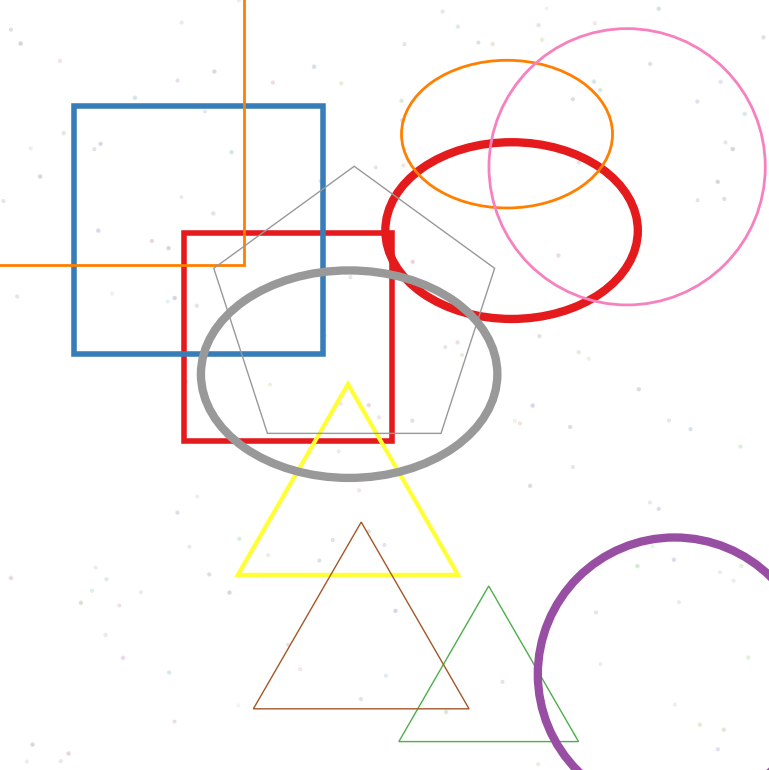[{"shape": "square", "thickness": 2, "radius": 0.68, "center": [0.374, 0.562]}, {"shape": "oval", "thickness": 3, "radius": 0.82, "center": [0.664, 0.701]}, {"shape": "square", "thickness": 2, "radius": 0.81, "center": [0.258, 0.701]}, {"shape": "triangle", "thickness": 0.5, "radius": 0.67, "center": [0.635, 0.104]}, {"shape": "circle", "thickness": 3, "radius": 0.89, "center": [0.876, 0.124]}, {"shape": "square", "thickness": 1, "radius": 0.87, "center": [0.144, 0.829]}, {"shape": "oval", "thickness": 1, "radius": 0.69, "center": [0.658, 0.826]}, {"shape": "triangle", "thickness": 1.5, "radius": 0.83, "center": [0.452, 0.336]}, {"shape": "triangle", "thickness": 0.5, "radius": 0.81, "center": [0.469, 0.16]}, {"shape": "circle", "thickness": 1, "radius": 0.9, "center": [0.814, 0.783]}, {"shape": "pentagon", "thickness": 0.5, "radius": 0.96, "center": [0.46, 0.592]}, {"shape": "oval", "thickness": 3, "radius": 0.96, "center": [0.453, 0.514]}]